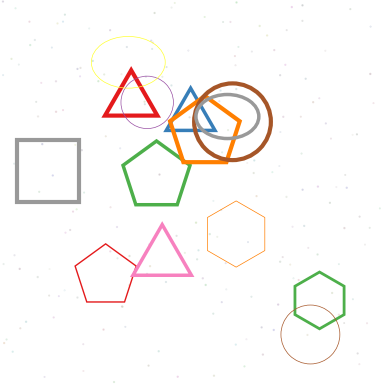[{"shape": "triangle", "thickness": 3, "radius": 0.39, "center": [0.341, 0.739]}, {"shape": "pentagon", "thickness": 1, "radius": 0.42, "center": [0.274, 0.283]}, {"shape": "triangle", "thickness": 2.5, "radius": 0.37, "center": [0.495, 0.698]}, {"shape": "hexagon", "thickness": 2, "radius": 0.37, "center": [0.83, 0.22]}, {"shape": "pentagon", "thickness": 2.5, "radius": 0.46, "center": [0.407, 0.542]}, {"shape": "circle", "thickness": 0.5, "radius": 0.34, "center": [0.382, 0.734]}, {"shape": "pentagon", "thickness": 3, "radius": 0.48, "center": [0.532, 0.656]}, {"shape": "hexagon", "thickness": 0.5, "radius": 0.43, "center": [0.613, 0.392]}, {"shape": "oval", "thickness": 0.5, "radius": 0.48, "center": [0.333, 0.838]}, {"shape": "circle", "thickness": 0.5, "radius": 0.38, "center": [0.806, 0.131]}, {"shape": "circle", "thickness": 3, "radius": 0.5, "center": [0.604, 0.684]}, {"shape": "triangle", "thickness": 2.5, "radius": 0.44, "center": [0.421, 0.329]}, {"shape": "oval", "thickness": 2.5, "radius": 0.41, "center": [0.591, 0.697]}, {"shape": "square", "thickness": 3, "radius": 0.4, "center": [0.125, 0.557]}]